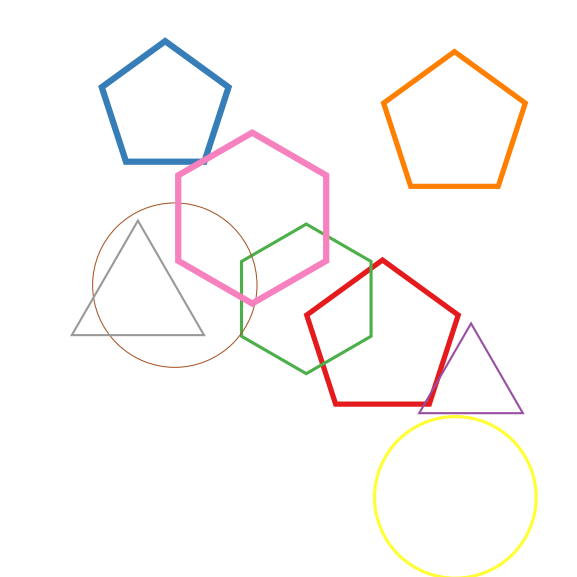[{"shape": "pentagon", "thickness": 2.5, "radius": 0.69, "center": [0.662, 0.411]}, {"shape": "pentagon", "thickness": 3, "radius": 0.58, "center": [0.286, 0.812]}, {"shape": "hexagon", "thickness": 1.5, "radius": 0.65, "center": [0.53, 0.482]}, {"shape": "triangle", "thickness": 1, "radius": 0.52, "center": [0.816, 0.335]}, {"shape": "pentagon", "thickness": 2.5, "radius": 0.64, "center": [0.787, 0.781]}, {"shape": "circle", "thickness": 1.5, "radius": 0.7, "center": [0.788, 0.138]}, {"shape": "circle", "thickness": 0.5, "radius": 0.71, "center": [0.303, 0.505]}, {"shape": "hexagon", "thickness": 3, "radius": 0.74, "center": [0.437, 0.621]}, {"shape": "triangle", "thickness": 1, "radius": 0.66, "center": [0.239, 0.485]}]